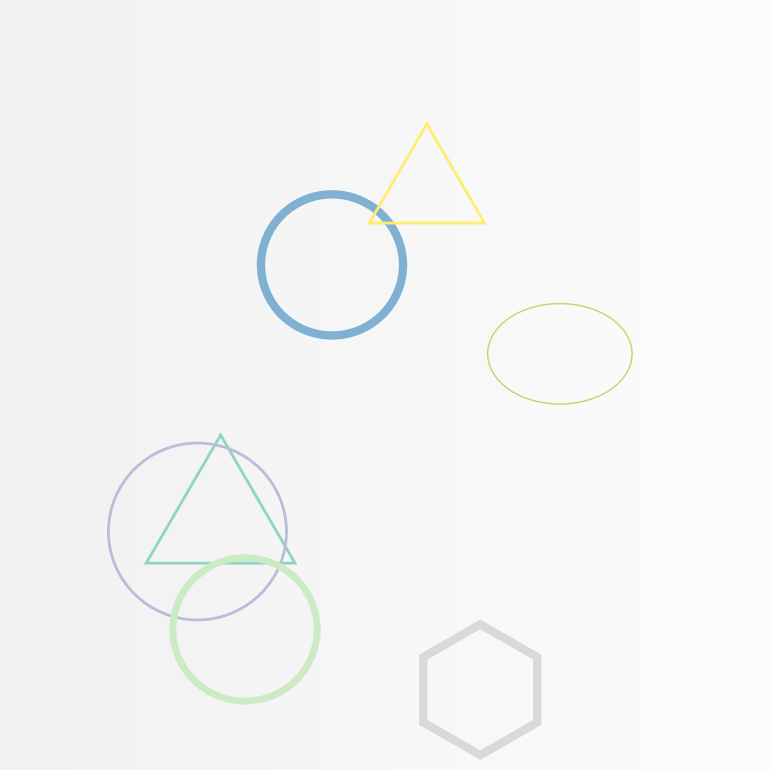[{"shape": "triangle", "thickness": 1, "radius": 0.55, "center": [0.285, 0.324]}, {"shape": "circle", "thickness": 1, "radius": 0.57, "center": [0.255, 0.31]}, {"shape": "circle", "thickness": 3, "radius": 0.46, "center": [0.428, 0.656]}, {"shape": "oval", "thickness": 0.5, "radius": 0.47, "center": [0.722, 0.54]}, {"shape": "hexagon", "thickness": 3, "radius": 0.42, "center": [0.62, 0.104]}, {"shape": "circle", "thickness": 2.5, "radius": 0.47, "center": [0.316, 0.183]}, {"shape": "triangle", "thickness": 1, "radius": 0.43, "center": [0.551, 0.753]}]